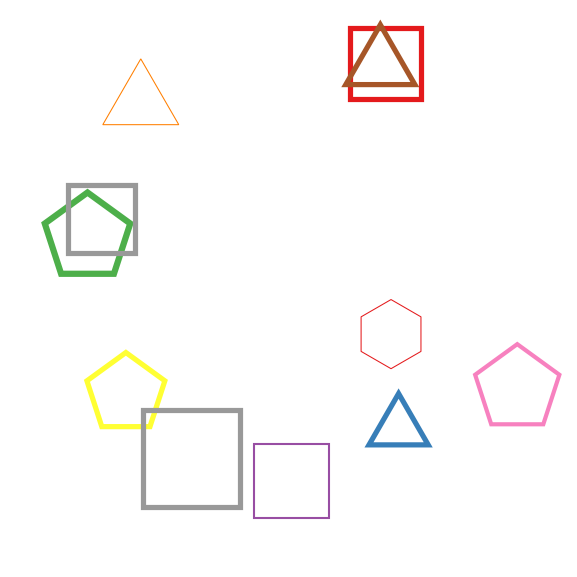[{"shape": "square", "thickness": 2.5, "radius": 0.31, "center": [0.668, 0.889]}, {"shape": "hexagon", "thickness": 0.5, "radius": 0.3, "center": [0.677, 0.421]}, {"shape": "triangle", "thickness": 2.5, "radius": 0.3, "center": [0.69, 0.258]}, {"shape": "pentagon", "thickness": 3, "radius": 0.39, "center": [0.152, 0.588]}, {"shape": "square", "thickness": 1, "radius": 0.32, "center": [0.505, 0.166]}, {"shape": "triangle", "thickness": 0.5, "radius": 0.38, "center": [0.244, 0.821]}, {"shape": "pentagon", "thickness": 2.5, "radius": 0.35, "center": [0.218, 0.318]}, {"shape": "triangle", "thickness": 2.5, "radius": 0.35, "center": [0.659, 0.887]}, {"shape": "pentagon", "thickness": 2, "radius": 0.38, "center": [0.896, 0.326]}, {"shape": "square", "thickness": 2.5, "radius": 0.29, "center": [0.176, 0.62]}, {"shape": "square", "thickness": 2.5, "radius": 0.42, "center": [0.331, 0.205]}]